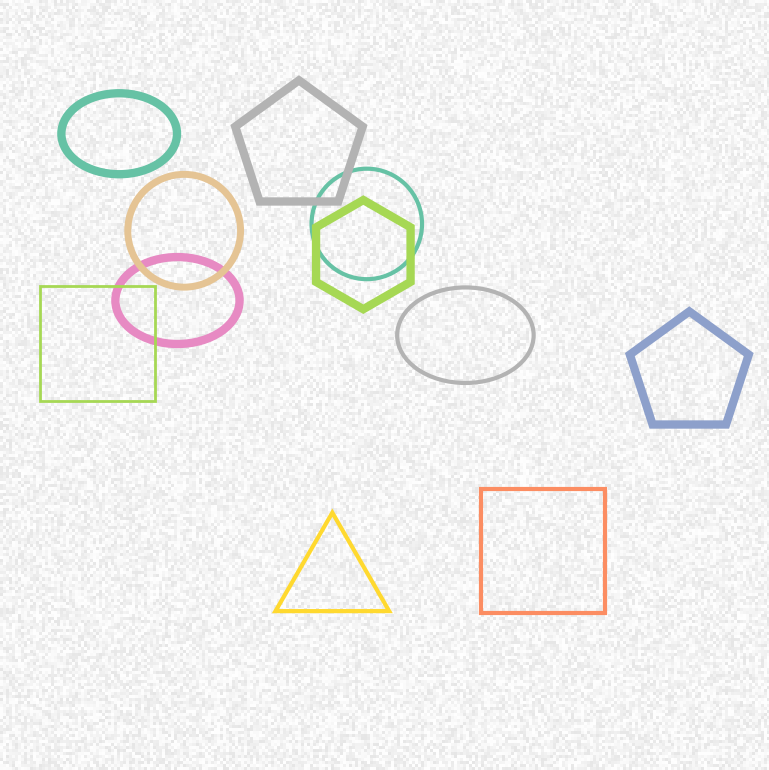[{"shape": "circle", "thickness": 1.5, "radius": 0.36, "center": [0.476, 0.709]}, {"shape": "oval", "thickness": 3, "radius": 0.38, "center": [0.155, 0.826]}, {"shape": "square", "thickness": 1.5, "radius": 0.4, "center": [0.705, 0.285]}, {"shape": "pentagon", "thickness": 3, "radius": 0.41, "center": [0.895, 0.514]}, {"shape": "oval", "thickness": 3, "radius": 0.4, "center": [0.23, 0.61]}, {"shape": "hexagon", "thickness": 3, "radius": 0.35, "center": [0.472, 0.669]}, {"shape": "square", "thickness": 1, "radius": 0.37, "center": [0.126, 0.554]}, {"shape": "triangle", "thickness": 1.5, "radius": 0.43, "center": [0.432, 0.249]}, {"shape": "circle", "thickness": 2.5, "radius": 0.37, "center": [0.239, 0.7]}, {"shape": "pentagon", "thickness": 3, "radius": 0.43, "center": [0.388, 0.809]}, {"shape": "oval", "thickness": 1.5, "radius": 0.44, "center": [0.604, 0.565]}]